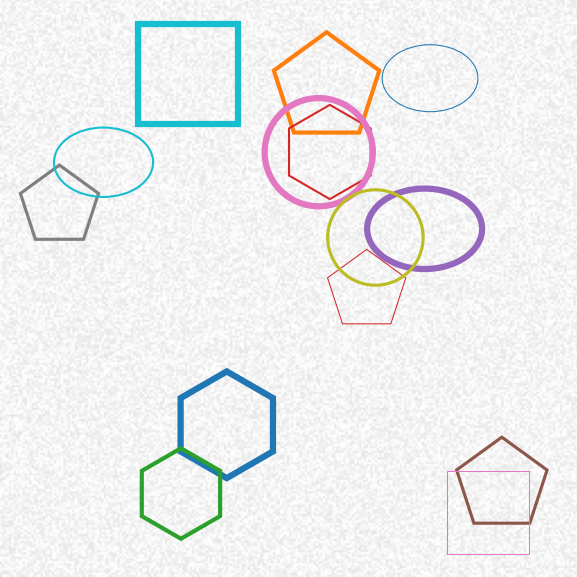[{"shape": "hexagon", "thickness": 3, "radius": 0.46, "center": [0.393, 0.264]}, {"shape": "oval", "thickness": 0.5, "radius": 0.41, "center": [0.745, 0.864]}, {"shape": "pentagon", "thickness": 2, "radius": 0.48, "center": [0.566, 0.847]}, {"shape": "hexagon", "thickness": 2, "radius": 0.39, "center": [0.313, 0.145]}, {"shape": "hexagon", "thickness": 1, "radius": 0.41, "center": [0.571, 0.736]}, {"shape": "pentagon", "thickness": 0.5, "radius": 0.36, "center": [0.635, 0.496]}, {"shape": "oval", "thickness": 3, "radius": 0.5, "center": [0.735, 0.603]}, {"shape": "pentagon", "thickness": 1.5, "radius": 0.41, "center": [0.869, 0.16]}, {"shape": "circle", "thickness": 3, "radius": 0.47, "center": [0.552, 0.736]}, {"shape": "square", "thickness": 0.5, "radius": 0.36, "center": [0.845, 0.112]}, {"shape": "pentagon", "thickness": 1.5, "radius": 0.36, "center": [0.103, 0.642]}, {"shape": "circle", "thickness": 1.5, "radius": 0.41, "center": [0.65, 0.588]}, {"shape": "oval", "thickness": 1, "radius": 0.43, "center": [0.179, 0.718]}, {"shape": "square", "thickness": 3, "radius": 0.43, "center": [0.326, 0.871]}]